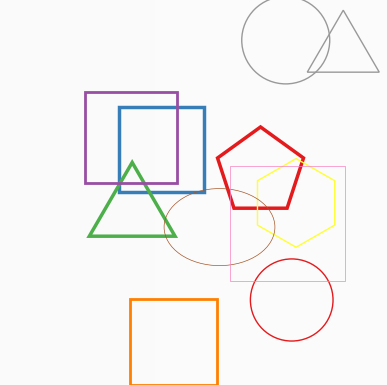[{"shape": "circle", "thickness": 1, "radius": 0.53, "center": [0.753, 0.221]}, {"shape": "pentagon", "thickness": 2.5, "radius": 0.58, "center": [0.672, 0.554]}, {"shape": "square", "thickness": 2.5, "radius": 0.55, "center": [0.417, 0.611]}, {"shape": "triangle", "thickness": 2.5, "radius": 0.64, "center": [0.341, 0.45]}, {"shape": "square", "thickness": 2, "radius": 0.59, "center": [0.339, 0.642]}, {"shape": "square", "thickness": 2, "radius": 0.56, "center": [0.447, 0.113]}, {"shape": "hexagon", "thickness": 1, "radius": 0.58, "center": [0.764, 0.473]}, {"shape": "oval", "thickness": 0.5, "radius": 0.71, "center": [0.566, 0.41]}, {"shape": "square", "thickness": 0.5, "radius": 0.75, "center": [0.742, 0.421]}, {"shape": "triangle", "thickness": 1, "radius": 0.54, "center": [0.886, 0.866]}, {"shape": "circle", "thickness": 1, "radius": 0.57, "center": [0.737, 0.896]}]